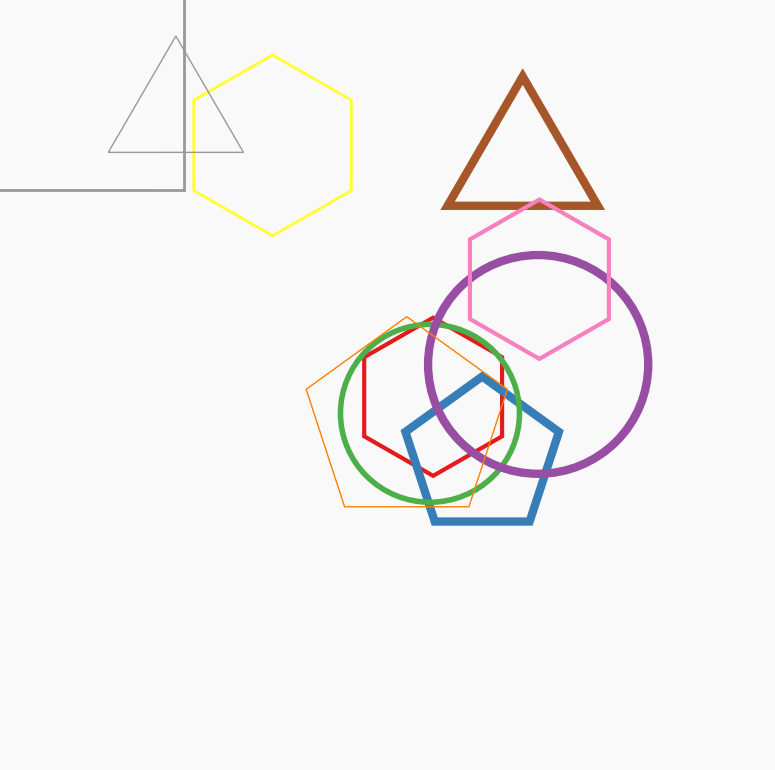[{"shape": "hexagon", "thickness": 1.5, "radius": 0.51, "center": [0.559, 0.485]}, {"shape": "pentagon", "thickness": 3, "radius": 0.52, "center": [0.622, 0.407]}, {"shape": "circle", "thickness": 2, "radius": 0.58, "center": [0.555, 0.463]}, {"shape": "circle", "thickness": 3, "radius": 0.71, "center": [0.694, 0.527]}, {"shape": "pentagon", "thickness": 0.5, "radius": 0.68, "center": [0.525, 0.452]}, {"shape": "hexagon", "thickness": 1, "radius": 0.59, "center": [0.352, 0.811]}, {"shape": "triangle", "thickness": 3, "radius": 0.56, "center": [0.674, 0.789]}, {"shape": "hexagon", "thickness": 1.5, "radius": 0.52, "center": [0.696, 0.637]}, {"shape": "square", "thickness": 1, "radius": 0.68, "center": [0.1, 0.89]}, {"shape": "triangle", "thickness": 0.5, "radius": 0.5, "center": [0.227, 0.852]}]